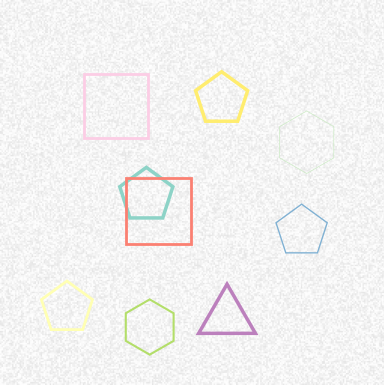[{"shape": "pentagon", "thickness": 2.5, "radius": 0.36, "center": [0.38, 0.493]}, {"shape": "pentagon", "thickness": 2, "radius": 0.35, "center": [0.174, 0.2]}, {"shape": "square", "thickness": 2, "radius": 0.42, "center": [0.412, 0.452]}, {"shape": "pentagon", "thickness": 1, "radius": 0.35, "center": [0.783, 0.4]}, {"shape": "hexagon", "thickness": 1.5, "radius": 0.36, "center": [0.389, 0.151]}, {"shape": "square", "thickness": 2, "radius": 0.42, "center": [0.302, 0.724]}, {"shape": "triangle", "thickness": 2.5, "radius": 0.43, "center": [0.59, 0.177]}, {"shape": "hexagon", "thickness": 0.5, "radius": 0.41, "center": [0.797, 0.631]}, {"shape": "pentagon", "thickness": 2.5, "radius": 0.36, "center": [0.576, 0.743]}]